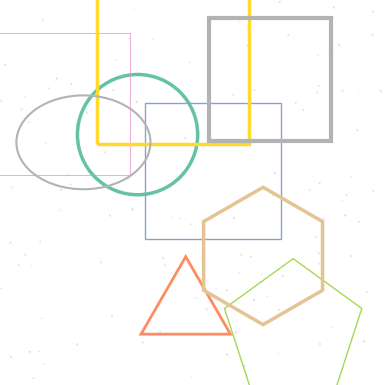[{"shape": "circle", "thickness": 2.5, "radius": 0.78, "center": [0.357, 0.65]}, {"shape": "triangle", "thickness": 2, "radius": 0.67, "center": [0.482, 0.199]}, {"shape": "square", "thickness": 1, "radius": 0.88, "center": [0.554, 0.556]}, {"shape": "square", "thickness": 0.5, "radius": 0.92, "center": [0.154, 0.729]}, {"shape": "pentagon", "thickness": 1, "radius": 0.94, "center": [0.761, 0.141]}, {"shape": "square", "thickness": 2.5, "radius": 0.98, "center": [0.449, 0.822]}, {"shape": "hexagon", "thickness": 2.5, "radius": 0.89, "center": [0.683, 0.335]}, {"shape": "oval", "thickness": 1.5, "radius": 0.87, "center": [0.217, 0.63]}, {"shape": "square", "thickness": 3, "radius": 0.8, "center": [0.702, 0.793]}]